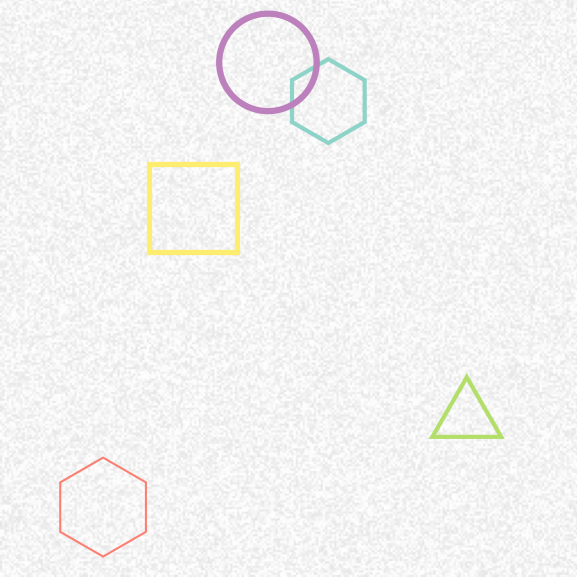[{"shape": "hexagon", "thickness": 2, "radius": 0.36, "center": [0.569, 0.824]}, {"shape": "hexagon", "thickness": 1, "radius": 0.43, "center": [0.179, 0.121]}, {"shape": "triangle", "thickness": 2, "radius": 0.34, "center": [0.808, 0.277]}, {"shape": "circle", "thickness": 3, "radius": 0.42, "center": [0.464, 0.891]}, {"shape": "square", "thickness": 2.5, "radius": 0.38, "center": [0.334, 0.639]}]